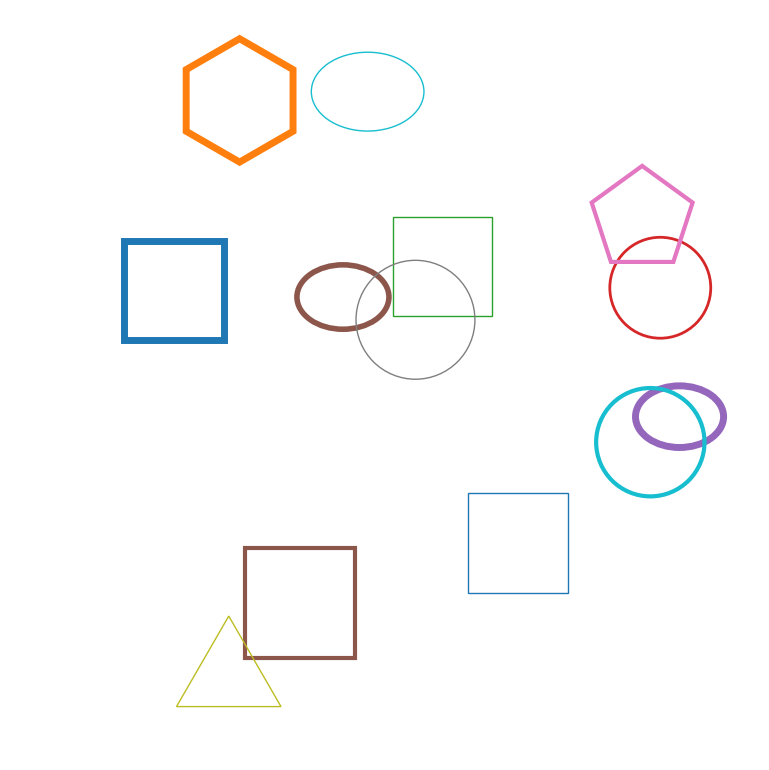[{"shape": "square", "thickness": 0.5, "radius": 0.33, "center": [0.673, 0.295]}, {"shape": "square", "thickness": 2.5, "radius": 0.32, "center": [0.226, 0.623]}, {"shape": "hexagon", "thickness": 2.5, "radius": 0.4, "center": [0.311, 0.87]}, {"shape": "square", "thickness": 0.5, "radius": 0.32, "center": [0.575, 0.654]}, {"shape": "circle", "thickness": 1, "radius": 0.33, "center": [0.858, 0.626]}, {"shape": "oval", "thickness": 2.5, "radius": 0.29, "center": [0.883, 0.459]}, {"shape": "oval", "thickness": 2, "radius": 0.3, "center": [0.445, 0.614]}, {"shape": "square", "thickness": 1.5, "radius": 0.36, "center": [0.389, 0.217]}, {"shape": "pentagon", "thickness": 1.5, "radius": 0.34, "center": [0.834, 0.716]}, {"shape": "circle", "thickness": 0.5, "radius": 0.39, "center": [0.54, 0.585]}, {"shape": "triangle", "thickness": 0.5, "radius": 0.39, "center": [0.297, 0.122]}, {"shape": "oval", "thickness": 0.5, "radius": 0.37, "center": [0.477, 0.881]}, {"shape": "circle", "thickness": 1.5, "radius": 0.35, "center": [0.845, 0.426]}]